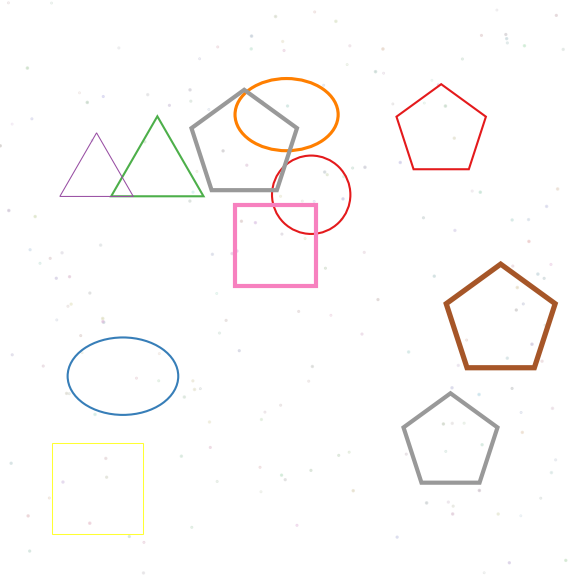[{"shape": "circle", "thickness": 1, "radius": 0.34, "center": [0.539, 0.662]}, {"shape": "pentagon", "thickness": 1, "radius": 0.41, "center": [0.764, 0.772]}, {"shape": "oval", "thickness": 1, "radius": 0.48, "center": [0.213, 0.348]}, {"shape": "triangle", "thickness": 1, "radius": 0.46, "center": [0.272, 0.705]}, {"shape": "triangle", "thickness": 0.5, "radius": 0.37, "center": [0.167, 0.696]}, {"shape": "oval", "thickness": 1.5, "radius": 0.45, "center": [0.496, 0.801]}, {"shape": "square", "thickness": 0.5, "radius": 0.39, "center": [0.169, 0.153]}, {"shape": "pentagon", "thickness": 2.5, "radius": 0.5, "center": [0.867, 0.443]}, {"shape": "square", "thickness": 2, "radius": 0.35, "center": [0.477, 0.574]}, {"shape": "pentagon", "thickness": 2, "radius": 0.48, "center": [0.423, 0.748]}, {"shape": "pentagon", "thickness": 2, "radius": 0.43, "center": [0.78, 0.233]}]